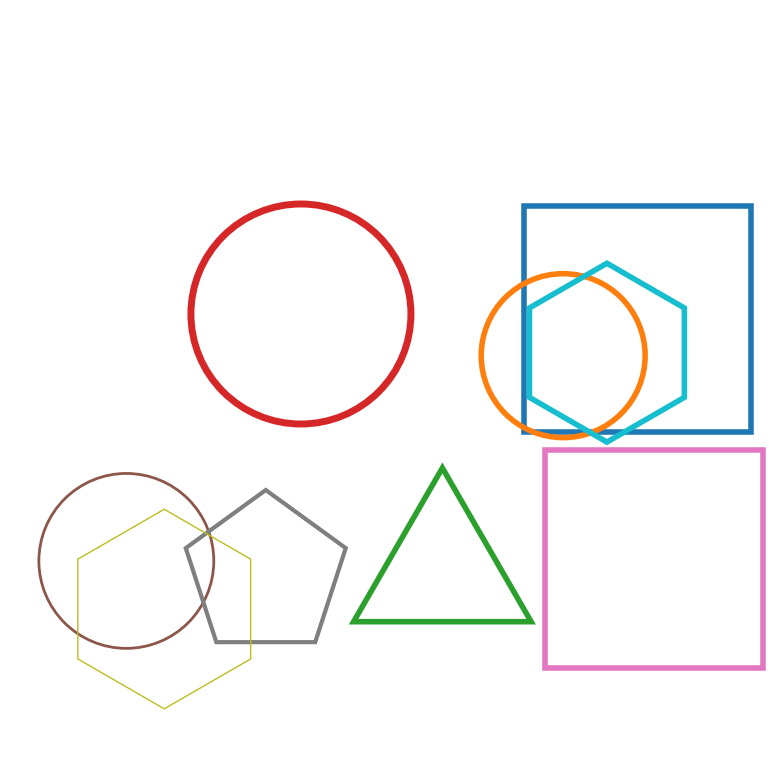[{"shape": "square", "thickness": 2, "radius": 0.74, "center": [0.828, 0.586]}, {"shape": "circle", "thickness": 2, "radius": 0.53, "center": [0.731, 0.538]}, {"shape": "triangle", "thickness": 2, "radius": 0.67, "center": [0.575, 0.259]}, {"shape": "circle", "thickness": 2.5, "radius": 0.71, "center": [0.391, 0.592]}, {"shape": "circle", "thickness": 1, "radius": 0.57, "center": [0.164, 0.272]}, {"shape": "square", "thickness": 2, "radius": 0.71, "center": [0.85, 0.274]}, {"shape": "pentagon", "thickness": 1.5, "radius": 0.55, "center": [0.345, 0.254]}, {"shape": "hexagon", "thickness": 0.5, "radius": 0.65, "center": [0.213, 0.209]}, {"shape": "hexagon", "thickness": 2, "radius": 0.58, "center": [0.788, 0.542]}]